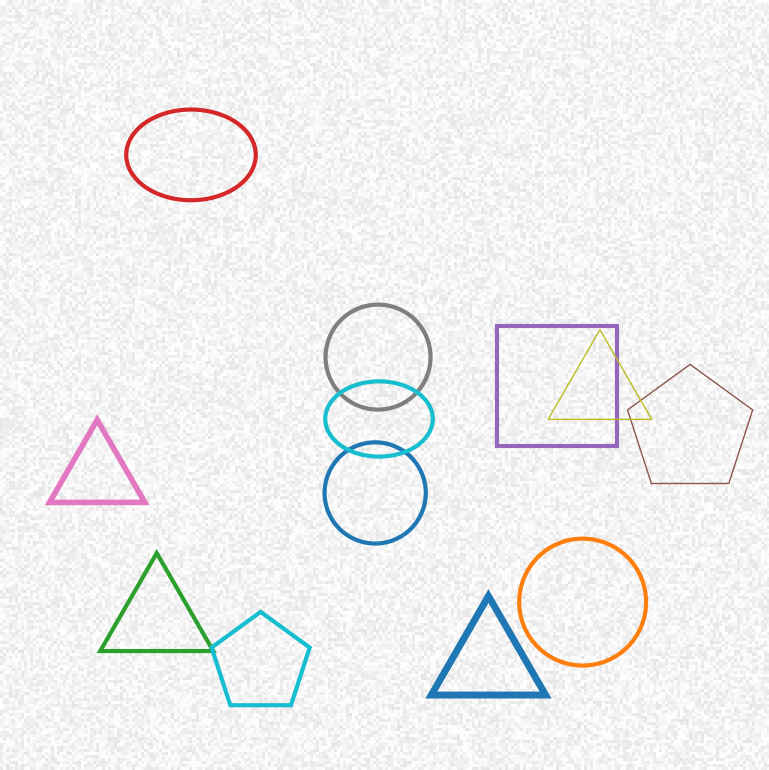[{"shape": "triangle", "thickness": 2.5, "radius": 0.43, "center": [0.634, 0.14]}, {"shape": "circle", "thickness": 1.5, "radius": 0.33, "center": [0.487, 0.36]}, {"shape": "circle", "thickness": 1.5, "radius": 0.41, "center": [0.757, 0.218]}, {"shape": "triangle", "thickness": 1.5, "radius": 0.42, "center": [0.204, 0.197]}, {"shape": "oval", "thickness": 1.5, "radius": 0.42, "center": [0.248, 0.799]}, {"shape": "square", "thickness": 1.5, "radius": 0.39, "center": [0.723, 0.499]}, {"shape": "pentagon", "thickness": 0.5, "radius": 0.43, "center": [0.896, 0.441]}, {"shape": "triangle", "thickness": 2, "radius": 0.36, "center": [0.126, 0.383]}, {"shape": "circle", "thickness": 1.5, "radius": 0.34, "center": [0.491, 0.536]}, {"shape": "triangle", "thickness": 0.5, "radius": 0.39, "center": [0.779, 0.494]}, {"shape": "pentagon", "thickness": 1.5, "radius": 0.34, "center": [0.338, 0.138]}, {"shape": "oval", "thickness": 1.5, "radius": 0.35, "center": [0.492, 0.456]}]